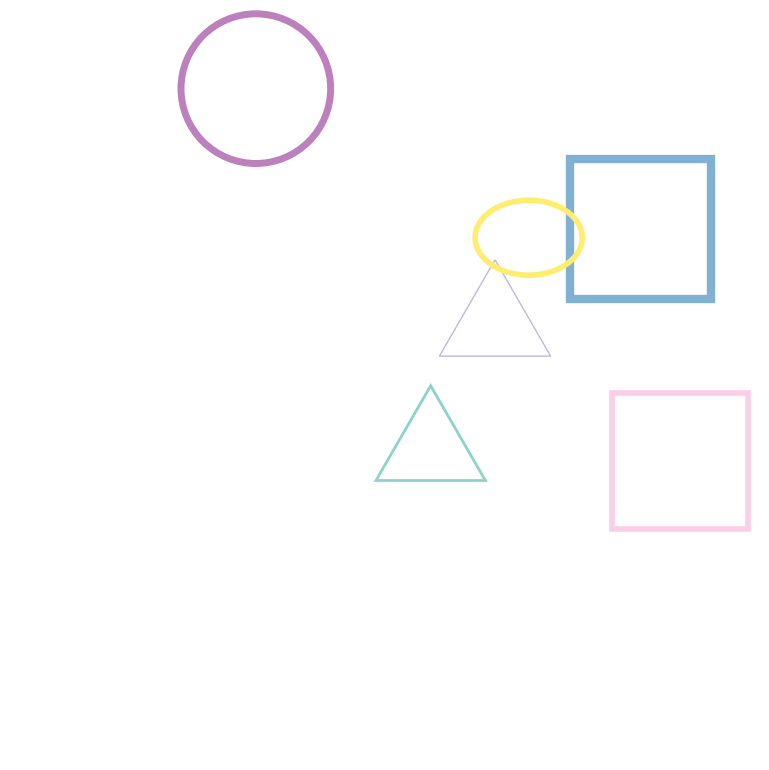[{"shape": "triangle", "thickness": 1, "radius": 0.41, "center": [0.559, 0.417]}, {"shape": "triangle", "thickness": 0.5, "radius": 0.42, "center": [0.643, 0.579]}, {"shape": "square", "thickness": 3, "radius": 0.46, "center": [0.832, 0.703]}, {"shape": "square", "thickness": 2, "radius": 0.44, "center": [0.883, 0.401]}, {"shape": "circle", "thickness": 2.5, "radius": 0.49, "center": [0.332, 0.885]}, {"shape": "oval", "thickness": 2, "radius": 0.35, "center": [0.687, 0.691]}]